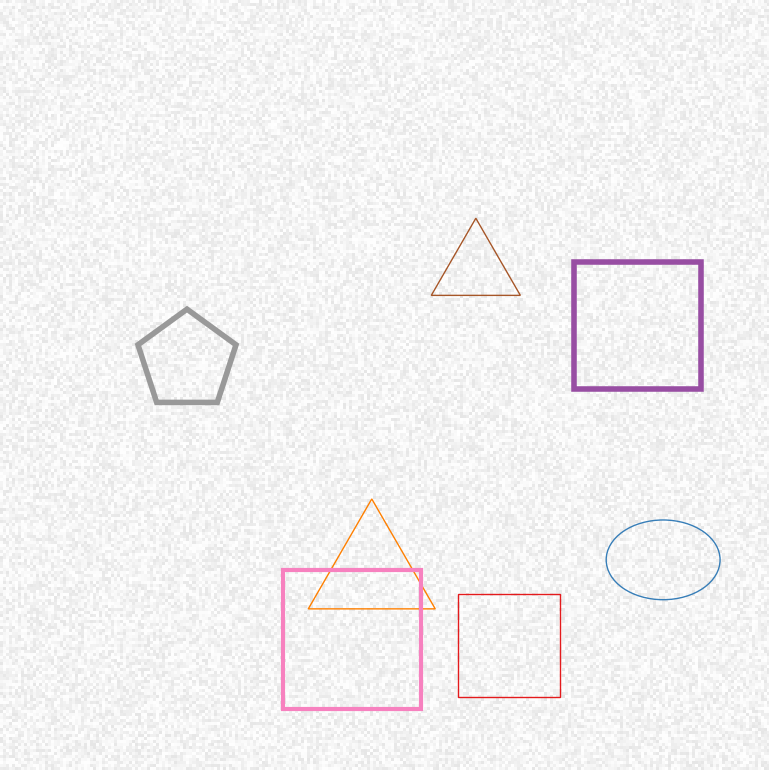[{"shape": "square", "thickness": 0.5, "radius": 0.33, "center": [0.661, 0.162]}, {"shape": "oval", "thickness": 0.5, "radius": 0.37, "center": [0.861, 0.273]}, {"shape": "square", "thickness": 2, "radius": 0.41, "center": [0.828, 0.578]}, {"shape": "triangle", "thickness": 0.5, "radius": 0.48, "center": [0.483, 0.257]}, {"shape": "triangle", "thickness": 0.5, "radius": 0.33, "center": [0.618, 0.65]}, {"shape": "square", "thickness": 1.5, "radius": 0.45, "center": [0.457, 0.169]}, {"shape": "pentagon", "thickness": 2, "radius": 0.33, "center": [0.243, 0.532]}]